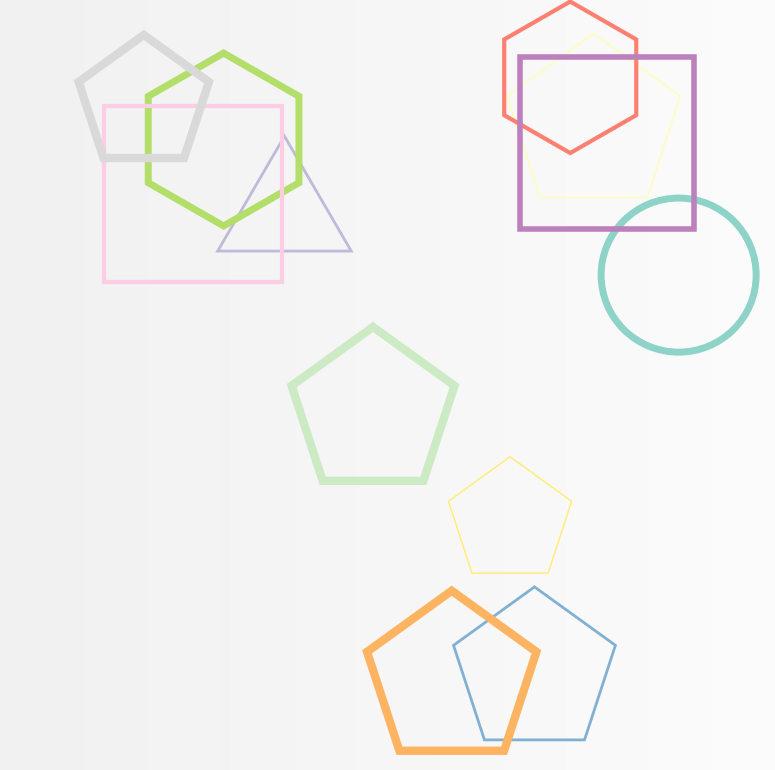[{"shape": "circle", "thickness": 2.5, "radius": 0.5, "center": [0.876, 0.643]}, {"shape": "pentagon", "thickness": 0.5, "radius": 0.59, "center": [0.766, 0.839]}, {"shape": "triangle", "thickness": 1, "radius": 0.5, "center": [0.367, 0.724]}, {"shape": "hexagon", "thickness": 1.5, "radius": 0.49, "center": [0.736, 0.9]}, {"shape": "pentagon", "thickness": 1, "radius": 0.55, "center": [0.69, 0.128]}, {"shape": "pentagon", "thickness": 3, "radius": 0.57, "center": [0.583, 0.118]}, {"shape": "hexagon", "thickness": 2.5, "radius": 0.56, "center": [0.289, 0.819]}, {"shape": "square", "thickness": 1.5, "radius": 0.57, "center": [0.25, 0.748]}, {"shape": "pentagon", "thickness": 3, "radius": 0.44, "center": [0.186, 0.866]}, {"shape": "square", "thickness": 2, "radius": 0.56, "center": [0.783, 0.814]}, {"shape": "pentagon", "thickness": 3, "radius": 0.55, "center": [0.481, 0.465]}, {"shape": "pentagon", "thickness": 0.5, "radius": 0.42, "center": [0.658, 0.323]}]